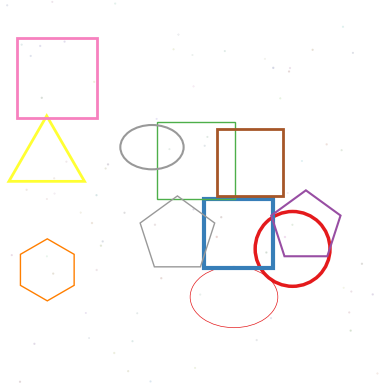[{"shape": "oval", "thickness": 0.5, "radius": 0.57, "center": [0.608, 0.229]}, {"shape": "circle", "thickness": 2.5, "radius": 0.49, "center": [0.76, 0.353]}, {"shape": "square", "thickness": 3, "radius": 0.45, "center": [0.62, 0.394]}, {"shape": "square", "thickness": 1, "radius": 0.5, "center": [0.509, 0.583]}, {"shape": "pentagon", "thickness": 1.5, "radius": 0.47, "center": [0.795, 0.411]}, {"shape": "hexagon", "thickness": 1, "radius": 0.4, "center": [0.123, 0.299]}, {"shape": "triangle", "thickness": 2, "radius": 0.57, "center": [0.121, 0.586]}, {"shape": "square", "thickness": 2, "radius": 0.43, "center": [0.649, 0.578]}, {"shape": "square", "thickness": 2, "radius": 0.52, "center": [0.148, 0.798]}, {"shape": "pentagon", "thickness": 1, "radius": 0.51, "center": [0.461, 0.389]}, {"shape": "oval", "thickness": 1.5, "radius": 0.41, "center": [0.395, 0.618]}]